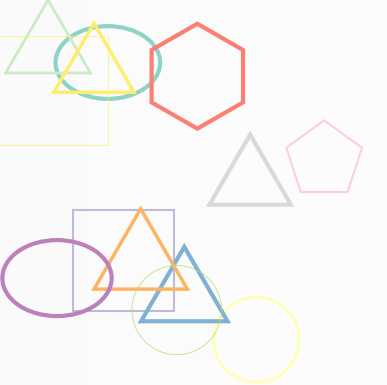[{"shape": "oval", "thickness": 3, "radius": 0.67, "center": [0.278, 0.838]}, {"shape": "circle", "thickness": 2, "radius": 0.55, "center": [0.662, 0.118]}, {"shape": "square", "thickness": 1.5, "radius": 0.65, "center": [0.319, 0.324]}, {"shape": "hexagon", "thickness": 3, "radius": 0.68, "center": [0.509, 0.802]}, {"shape": "triangle", "thickness": 3, "radius": 0.64, "center": [0.476, 0.23]}, {"shape": "triangle", "thickness": 2.5, "radius": 0.7, "center": [0.363, 0.319]}, {"shape": "circle", "thickness": 0.5, "radius": 0.58, "center": [0.456, 0.194]}, {"shape": "pentagon", "thickness": 1.5, "radius": 0.51, "center": [0.837, 0.584]}, {"shape": "triangle", "thickness": 3, "radius": 0.61, "center": [0.645, 0.529]}, {"shape": "oval", "thickness": 3, "radius": 0.71, "center": [0.147, 0.278]}, {"shape": "triangle", "thickness": 2, "radius": 0.63, "center": [0.124, 0.874]}, {"shape": "square", "thickness": 0.5, "radius": 0.7, "center": [0.139, 0.765]}, {"shape": "triangle", "thickness": 2.5, "radius": 0.6, "center": [0.243, 0.82]}]